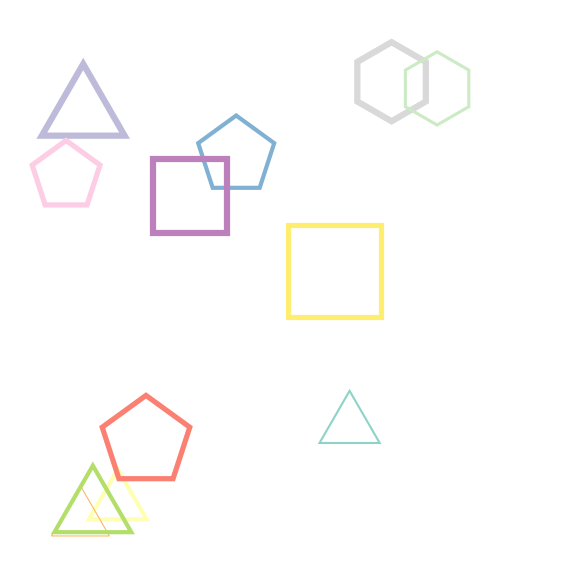[{"shape": "triangle", "thickness": 1, "radius": 0.3, "center": [0.605, 0.262]}, {"shape": "triangle", "thickness": 2, "radius": 0.29, "center": [0.204, 0.129]}, {"shape": "triangle", "thickness": 3, "radius": 0.41, "center": [0.144, 0.806]}, {"shape": "pentagon", "thickness": 2.5, "radius": 0.4, "center": [0.253, 0.235]}, {"shape": "pentagon", "thickness": 2, "radius": 0.35, "center": [0.409, 0.73]}, {"shape": "triangle", "thickness": 0.5, "radius": 0.29, "center": [0.139, 0.1]}, {"shape": "triangle", "thickness": 2, "radius": 0.38, "center": [0.161, 0.116]}, {"shape": "pentagon", "thickness": 2.5, "radius": 0.31, "center": [0.114, 0.694]}, {"shape": "hexagon", "thickness": 3, "radius": 0.34, "center": [0.678, 0.858]}, {"shape": "square", "thickness": 3, "radius": 0.32, "center": [0.33, 0.66]}, {"shape": "hexagon", "thickness": 1.5, "radius": 0.32, "center": [0.757, 0.846]}, {"shape": "square", "thickness": 2.5, "radius": 0.4, "center": [0.579, 0.53]}]